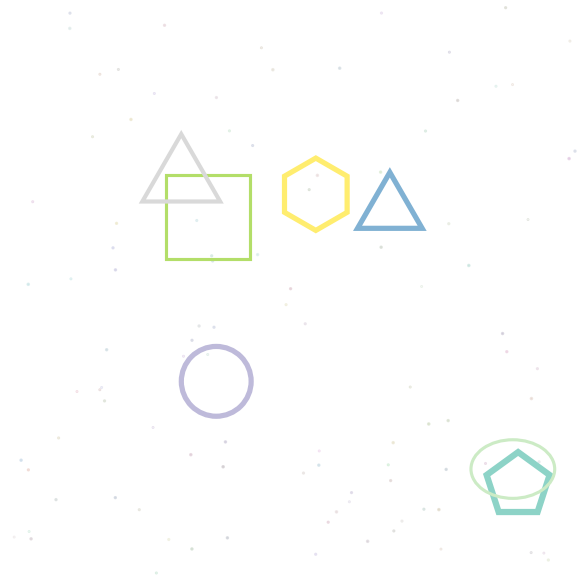[{"shape": "pentagon", "thickness": 3, "radius": 0.29, "center": [0.897, 0.159]}, {"shape": "circle", "thickness": 2.5, "radius": 0.3, "center": [0.374, 0.339]}, {"shape": "triangle", "thickness": 2.5, "radius": 0.32, "center": [0.675, 0.636]}, {"shape": "square", "thickness": 1.5, "radius": 0.36, "center": [0.36, 0.624]}, {"shape": "triangle", "thickness": 2, "radius": 0.39, "center": [0.314, 0.689]}, {"shape": "oval", "thickness": 1.5, "radius": 0.36, "center": [0.888, 0.187]}, {"shape": "hexagon", "thickness": 2.5, "radius": 0.31, "center": [0.547, 0.663]}]